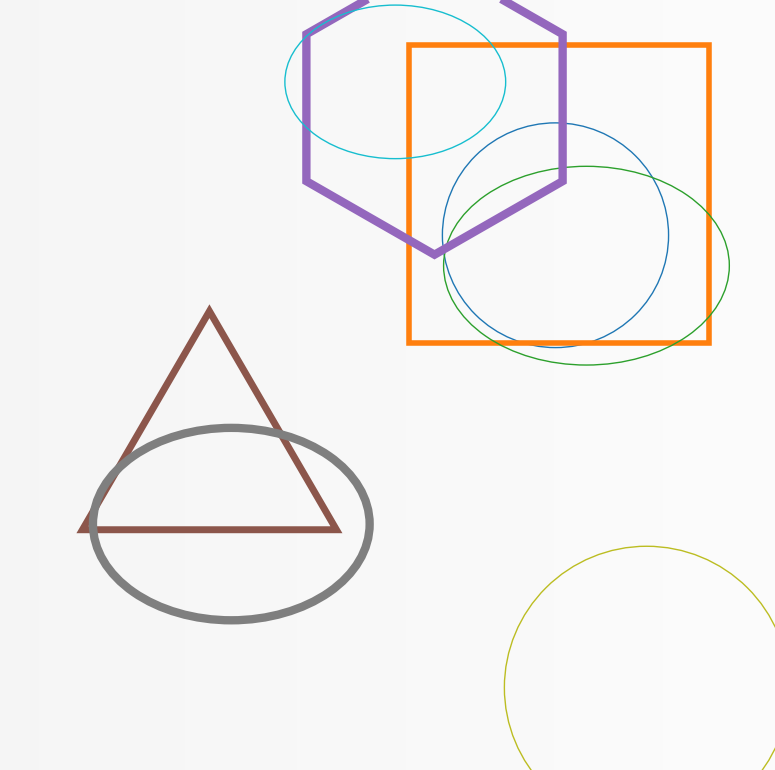[{"shape": "circle", "thickness": 0.5, "radius": 0.73, "center": [0.717, 0.695]}, {"shape": "square", "thickness": 2, "radius": 0.97, "center": [0.721, 0.748]}, {"shape": "oval", "thickness": 0.5, "radius": 0.92, "center": [0.757, 0.655]}, {"shape": "hexagon", "thickness": 3, "radius": 0.95, "center": [0.561, 0.86]}, {"shape": "triangle", "thickness": 2.5, "radius": 0.95, "center": [0.27, 0.407]}, {"shape": "oval", "thickness": 3, "radius": 0.89, "center": [0.298, 0.319]}, {"shape": "circle", "thickness": 0.5, "radius": 0.92, "center": [0.834, 0.107]}, {"shape": "oval", "thickness": 0.5, "radius": 0.71, "center": [0.51, 0.894]}]